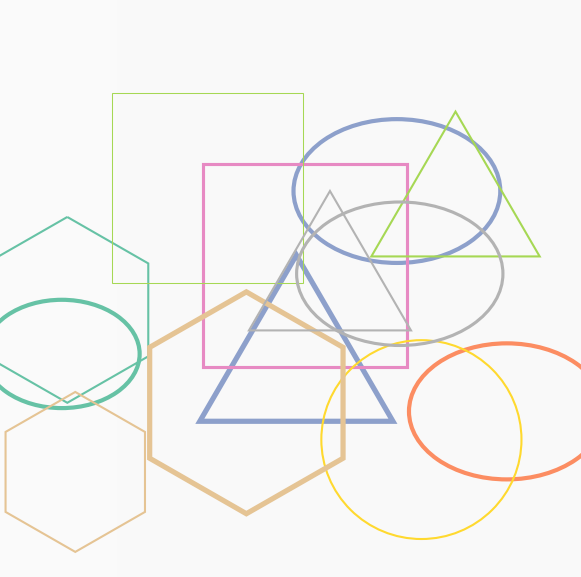[{"shape": "oval", "thickness": 2, "radius": 0.67, "center": [0.106, 0.386]}, {"shape": "hexagon", "thickness": 1, "radius": 0.8, "center": [0.116, 0.463]}, {"shape": "oval", "thickness": 2, "radius": 0.84, "center": [0.872, 0.287]}, {"shape": "oval", "thickness": 2, "radius": 0.89, "center": [0.683, 0.668]}, {"shape": "triangle", "thickness": 2.5, "radius": 0.96, "center": [0.51, 0.366]}, {"shape": "square", "thickness": 1.5, "radius": 0.88, "center": [0.525, 0.539]}, {"shape": "triangle", "thickness": 1, "radius": 0.84, "center": [0.784, 0.639]}, {"shape": "square", "thickness": 0.5, "radius": 0.82, "center": [0.357, 0.674]}, {"shape": "circle", "thickness": 1, "radius": 0.86, "center": [0.725, 0.238]}, {"shape": "hexagon", "thickness": 2.5, "radius": 0.96, "center": [0.424, 0.302]}, {"shape": "hexagon", "thickness": 1, "radius": 0.69, "center": [0.129, 0.182]}, {"shape": "oval", "thickness": 1.5, "radius": 0.89, "center": [0.688, 0.525]}, {"shape": "triangle", "thickness": 1, "radius": 0.8, "center": [0.568, 0.507]}]